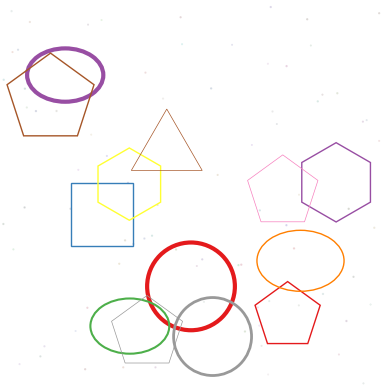[{"shape": "pentagon", "thickness": 1, "radius": 0.44, "center": [0.747, 0.18]}, {"shape": "circle", "thickness": 3, "radius": 0.57, "center": [0.496, 0.256]}, {"shape": "square", "thickness": 1, "radius": 0.4, "center": [0.265, 0.443]}, {"shape": "oval", "thickness": 1.5, "radius": 0.51, "center": [0.337, 0.153]}, {"shape": "hexagon", "thickness": 1, "radius": 0.51, "center": [0.873, 0.526]}, {"shape": "oval", "thickness": 3, "radius": 0.49, "center": [0.169, 0.805]}, {"shape": "oval", "thickness": 1, "radius": 0.57, "center": [0.781, 0.323]}, {"shape": "hexagon", "thickness": 1, "radius": 0.47, "center": [0.336, 0.522]}, {"shape": "triangle", "thickness": 0.5, "radius": 0.53, "center": [0.433, 0.61]}, {"shape": "pentagon", "thickness": 1, "radius": 0.59, "center": [0.131, 0.743]}, {"shape": "pentagon", "thickness": 0.5, "radius": 0.48, "center": [0.734, 0.502]}, {"shape": "circle", "thickness": 2, "radius": 0.51, "center": [0.552, 0.126]}, {"shape": "pentagon", "thickness": 0.5, "radius": 0.48, "center": [0.382, 0.136]}]